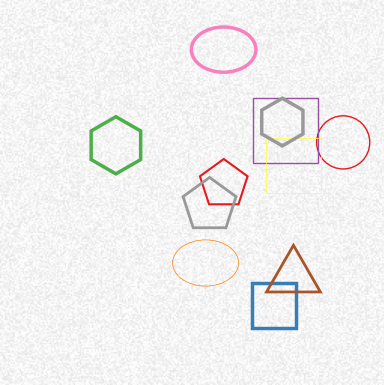[{"shape": "circle", "thickness": 1, "radius": 0.35, "center": [0.891, 0.63]}, {"shape": "pentagon", "thickness": 1.5, "radius": 0.33, "center": [0.581, 0.522]}, {"shape": "square", "thickness": 2.5, "radius": 0.29, "center": [0.711, 0.206]}, {"shape": "hexagon", "thickness": 2.5, "radius": 0.37, "center": [0.301, 0.623]}, {"shape": "square", "thickness": 1, "radius": 0.42, "center": [0.742, 0.661]}, {"shape": "oval", "thickness": 0.5, "radius": 0.43, "center": [0.534, 0.317]}, {"shape": "square", "thickness": 0.5, "radius": 0.36, "center": [0.763, 0.57]}, {"shape": "triangle", "thickness": 2, "radius": 0.4, "center": [0.762, 0.282]}, {"shape": "oval", "thickness": 2.5, "radius": 0.42, "center": [0.581, 0.871]}, {"shape": "hexagon", "thickness": 2.5, "radius": 0.31, "center": [0.733, 0.683]}, {"shape": "pentagon", "thickness": 2, "radius": 0.36, "center": [0.544, 0.467]}]